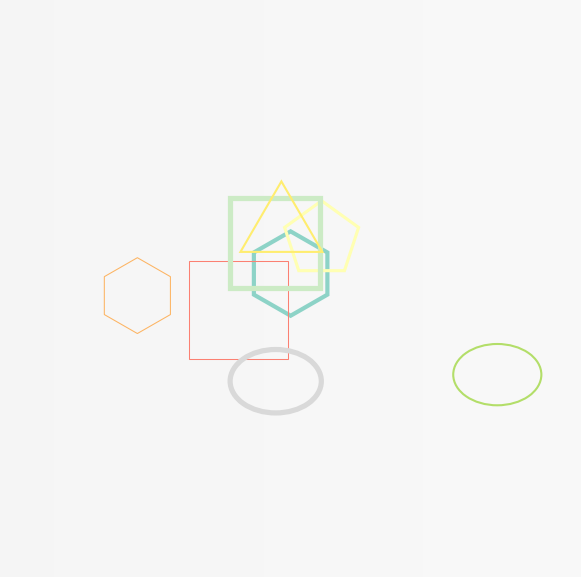[{"shape": "hexagon", "thickness": 2, "radius": 0.37, "center": [0.5, 0.525]}, {"shape": "pentagon", "thickness": 1.5, "radius": 0.33, "center": [0.553, 0.585]}, {"shape": "square", "thickness": 0.5, "radius": 0.42, "center": [0.41, 0.463]}, {"shape": "hexagon", "thickness": 0.5, "radius": 0.33, "center": [0.236, 0.487]}, {"shape": "oval", "thickness": 1, "radius": 0.38, "center": [0.856, 0.35]}, {"shape": "oval", "thickness": 2.5, "radius": 0.39, "center": [0.474, 0.339]}, {"shape": "square", "thickness": 2.5, "radius": 0.39, "center": [0.473, 0.579]}, {"shape": "triangle", "thickness": 1, "radius": 0.41, "center": [0.484, 0.604]}]